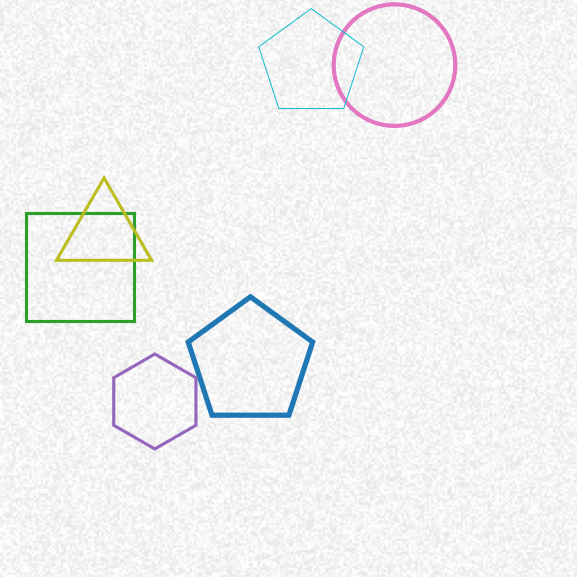[{"shape": "pentagon", "thickness": 2.5, "radius": 0.57, "center": [0.434, 0.372]}, {"shape": "square", "thickness": 1.5, "radius": 0.47, "center": [0.138, 0.537]}, {"shape": "hexagon", "thickness": 1.5, "radius": 0.41, "center": [0.268, 0.304]}, {"shape": "circle", "thickness": 2, "radius": 0.53, "center": [0.683, 0.886]}, {"shape": "triangle", "thickness": 1.5, "radius": 0.48, "center": [0.18, 0.596]}, {"shape": "pentagon", "thickness": 0.5, "radius": 0.48, "center": [0.539, 0.889]}]